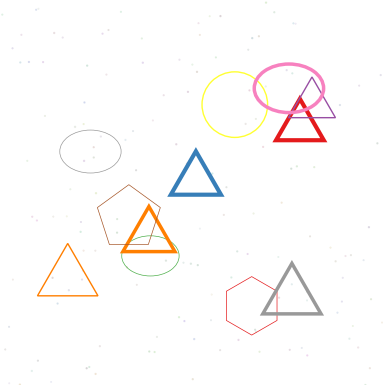[{"shape": "hexagon", "thickness": 0.5, "radius": 0.38, "center": [0.654, 0.206]}, {"shape": "triangle", "thickness": 3, "radius": 0.36, "center": [0.779, 0.672]}, {"shape": "triangle", "thickness": 3, "radius": 0.38, "center": [0.509, 0.532]}, {"shape": "oval", "thickness": 0.5, "radius": 0.37, "center": [0.391, 0.335]}, {"shape": "triangle", "thickness": 1, "radius": 0.35, "center": [0.81, 0.73]}, {"shape": "triangle", "thickness": 2.5, "radius": 0.39, "center": [0.387, 0.385]}, {"shape": "triangle", "thickness": 1, "radius": 0.45, "center": [0.176, 0.277]}, {"shape": "circle", "thickness": 1, "radius": 0.43, "center": [0.61, 0.728]}, {"shape": "pentagon", "thickness": 0.5, "radius": 0.43, "center": [0.335, 0.434]}, {"shape": "oval", "thickness": 2.5, "radius": 0.45, "center": [0.75, 0.771]}, {"shape": "oval", "thickness": 0.5, "radius": 0.4, "center": [0.235, 0.606]}, {"shape": "triangle", "thickness": 2.5, "radius": 0.44, "center": [0.758, 0.228]}]